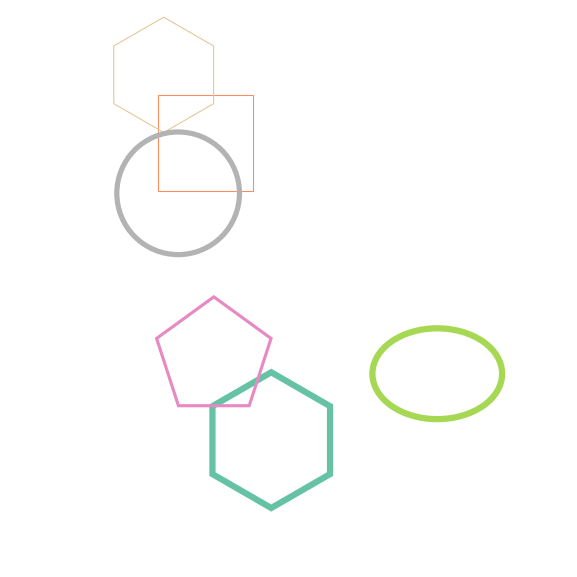[{"shape": "hexagon", "thickness": 3, "radius": 0.59, "center": [0.47, 0.237]}, {"shape": "square", "thickness": 0.5, "radius": 0.41, "center": [0.356, 0.752]}, {"shape": "pentagon", "thickness": 1.5, "radius": 0.52, "center": [0.37, 0.381]}, {"shape": "oval", "thickness": 3, "radius": 0.56, "center": [0.757, 0.352]}, {"shape": "hexagon", "thickness": 0.5, "radius": 0.5, "center": [0.283, 0.87]}, {"shape": "circle", "thickness": 2.5, "radius": 0.53, "center": [0.308, 0.664]}]